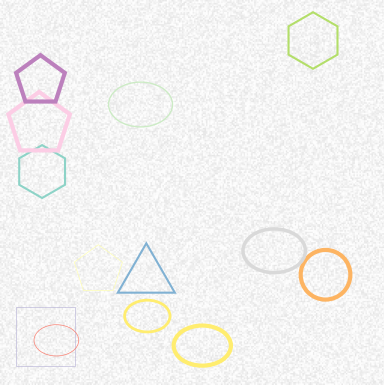[{"shape": "hexagon", "thickness": 1.5, "radius": 0.34, "center": [0.109, 0.554]}, {"shape": "pentagon", "thickness": 0.5, "radius": 0.33, "center": [0.255, 0.299]}, {"shape": "square", "thickness": 0.5, "radius": 0.38, "center": [0.118, 0.126]}, {"shape": "oval", "thickness": 0.5, "radius": 0.29, "center": [0.146, 0.116]}, {"shape": "triangle", "thickness": 1.5, "radius": 0.43, "center": [0.38, 0.283]}, {"shape": "circle", "thickness": 3, "radius": 0.32, "center": [0.846, 0.286]}, {"shape": "hexagon", "thickness": 1.5, "radius": 0.37, "center": [0.813, 0.895]}, {"shape": "pentagon", "thickness": 3, "radius": 0.42, "center": [0.102, 0.677]}, {"shape": "oval", "thickness": 2.5, "radius": 0.41, "center": [0.712, 0.349]}, {"shape": "pentagon", "thickness": 3, "radius": 0.33, "center": [0.105, 0.79]}, {"shape": "oval", "thickness": 1, "radius": 0.42, "center": [0.365, 0.729]}, {"shape": "oval", "thickness": 2, "radius": 0.29, "center": [0.383, 0.179]}, {"shape": "oval", "thickness": 3, "radius": 0.37, "center": [0.525, 0.102]}]